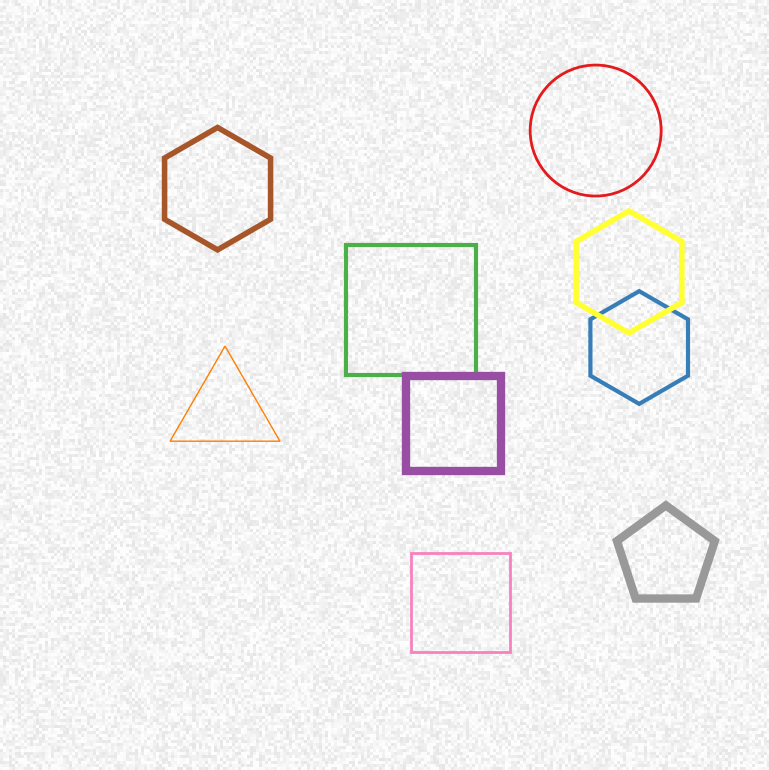[{"shape": "circle", "thickness": 1, "radius": 0.43, "center": [0.774, 0.83]}, {"shape": "hexagon", "thickness": 1.5, "radius": 0.37, "center": [0.83, 0.549]}, {"shape": "square", "thickness": 1.5, "radius": 0.42, "center": [0.533, 0.597]}, {"shape": "square", "thickness": 3, "radius": 0.31, "center": [0.589, 0.45]}, {"shape": "triangle", "thickness": 0.5, "radius": 0.41, "center": [0.292, 0.468]}, {"shape": "hexagon", "thickness": 2, "radius": 0.4, "center": [0.817, 0.647]}, {"shape": "hexagon", "thickness": 2, "radius": 0.4, "center": [0.283, 0.755]}, {"shape": "square", "thickness": 1, "radius": 0.32, "center": [0.598, 0.217]}, {"shape": "pentagon", "thickness": 3, "radius": 0.33, "center": [0.865, 0.277]}]